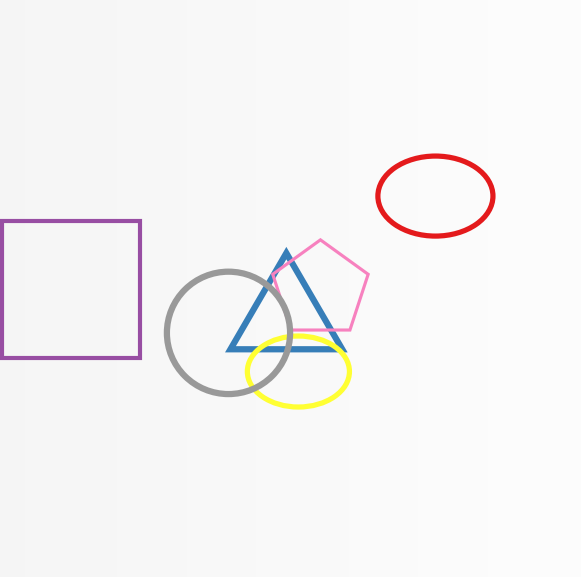[{"shape": "oval", "thickness": 2.5, "radius": 0.49, "center": [0.749, 0.66]}, {"shape": "triangle", "thickness": 3, "radius": 0.56, "center": [0.493, 0.45]}, {"shape": "square", "thickness": 2, "radius": 0.59, "center": [0.122, 0.497]}, {"shape": "oval", "thickness": 2.5, "radius": 0.44, "center": [0.513, 0.356]}, {"shape": "pentagon", "thickness": 1.5, "radius": 0.43, "center": [0.551, 0.497]}, {"shape": "circle", "thickness": 3, "radius": 0.53, "center": [0.393, 0.423]}]